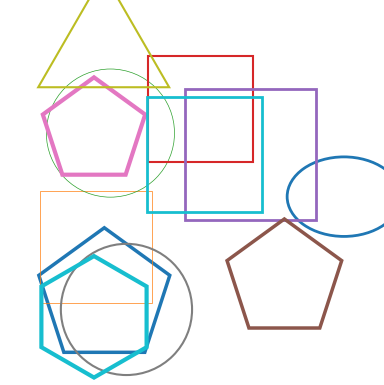[{"shape": "pentagon", "thickness": 2.5, "radius": 0.89, "center": [0.271, 0.23]}, {"shape": "oval", "thickness": 2, "radius": 0.74, "center": [0.893, 0.489]}, {"shape": "square", "thickness": 0.5, "radius": 0.72, "center": [0.25, 0.358]}, {"shape": "circle", "thickness": 0.5, "radius": 0.83, "center": [0.287, 0.654]}, {"shape": "square", "thickness": 1.5, "radius": 0.68, "center": [0.521, 0.717]}, {"shape": "square", "thickness": 2, "radius": 0.85, "center": [0.651, 0.599]}, {"shape": "pentagon", "thickness": 2.5, "radius": 0.78, "center": [0.739, 0.275]}, {"shape": "pentagon", "thickness": 3, "radius": 0.7, "center": [0.244, 0.659]}, {"shape": "circle", "thickness": 1.5, "radius": 0.85, "center": [0.328, 0.196]}, {"shape": "triangle", "thickness": 1.5, "radius": 0.98, "center": [0.269, 0.872]}, {"shape": "hexagon", "thickness": 3, "radius": 0.79, "center": [0.244, 0.177]}, {"shape": "square", "thickness": 2, "radius": 0.75, "center": [0.531, 0.598]}]